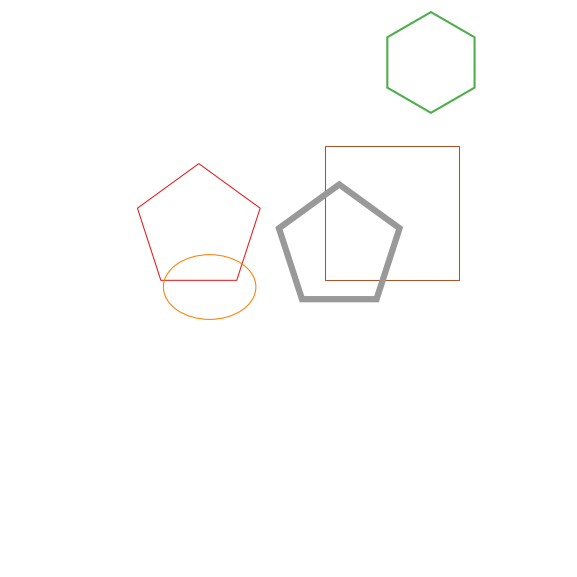[{"shape": "pentagon", "thickness": 0.5, "radius": 0.56, "center": [0.344, 0.604]}, {"shape": "hexagon", "thickness": 1, "radius": 0.44, "center": [0.746, 0.891]}, {"shape": "oval", "thickness": 0.5, "radius": 0.4, "center": [0.363, 0.502]}, {"shape": "square", "thickness": 0.5, "radius": 0.58, "center": [0.678, 0.631]}, {"shape": "pentagon", "thickness": 3, "radius": 0.55, "center": [0.587, 0.57]}]